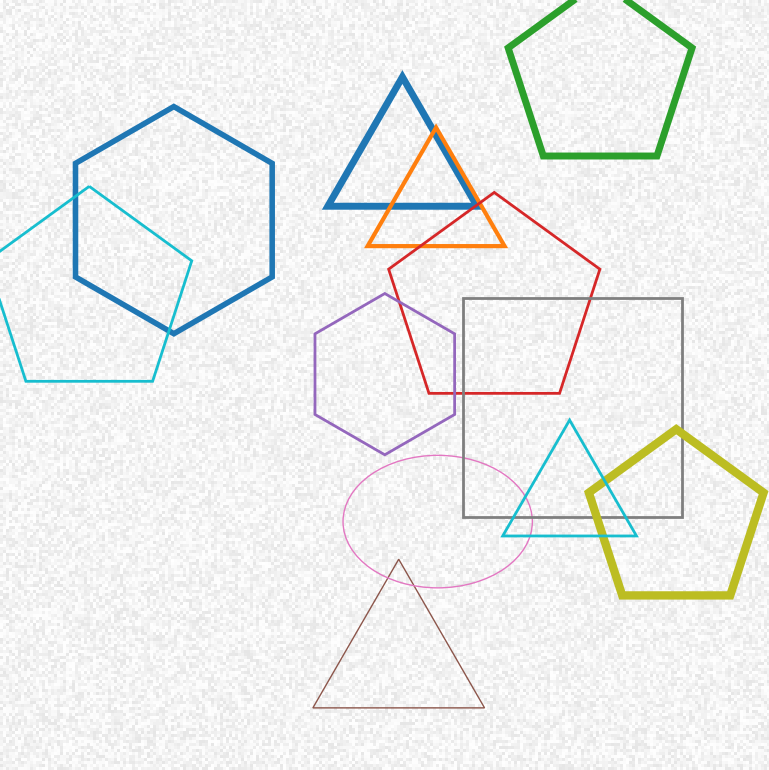[{"shape": "triangle", "thickness": 2.5, "radius": 0.56, "center": [0.523, 0.788]}, {"shape": "hexagon", "thickness": 2, "radius": 0.74, "center": [0.226, 0.714]}, {"shape": "triangle", "thickness": 1.5, "radius": 0.51, "center": [0.566, 0.732]}, {"shape": "pentagon", "thickness": 2.5, "radius": 0.63, "center": [0.779, 0.899]}, {"shape": "pentagon", "thickness": 1, "radius": 0.72, "center": [0.642, 0.606]}, {"shape": "hexagon", "thickness": 1, "radius": 0.52, "center": [0.5, 0.514]}, {"shape": "triangle", "thickness": 0.5, "radius": 0.64, "center": [0.518, 0.145]}, {"shape": "oval", "thickness": 0.5, "radius": 0.61, "center": [0.568, 0.323]}, {"shape": "square", "thickness": 1, "radius": 0.71, "center": [0.744, 0.47]}, {"shape": "pentagon", "thickness": 3, "radius": 0.6, "center": [0.878, 0.323]}, {"shape": "pentagon", "thickness": 1, "radius": 0.7, "center": [0.116, 0.618]}, {"shape": "triangle", "thickness": 1, "radius": 0.5, "center": [0.74, 0.354]}]